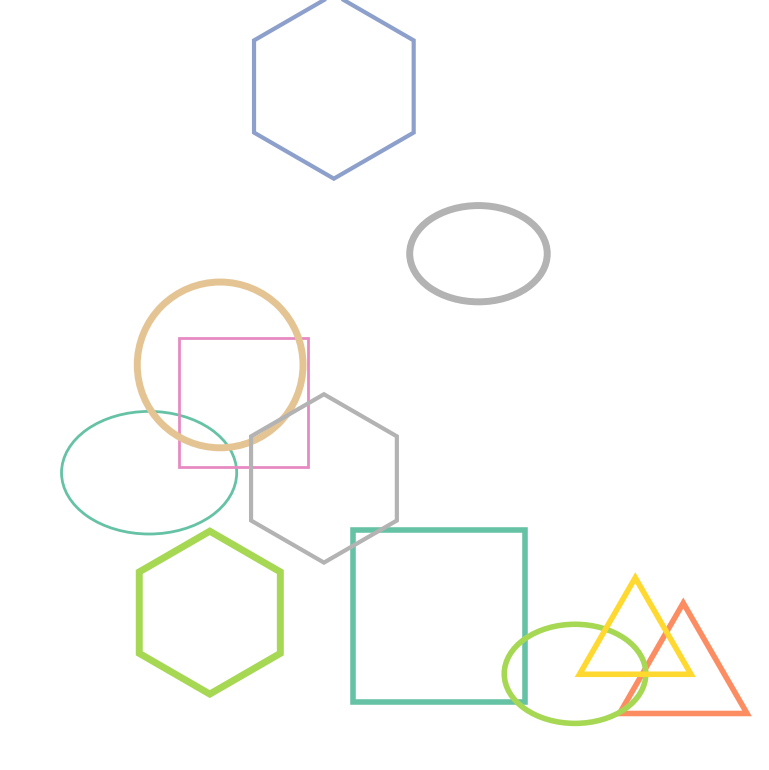[{"shape": "oval", "thickness": 1, "radius": 0.57, "center": [0.194, 0.386]}, {"shape": "square", "thickness": 2, "radius": 0.56, "center": [0.57, 0.2]}, {"shape": "triangle", "thickness": 2, "radius": 0.48, "center": [0.887, 0.121]}, {"shape": "hexagon", "thickness": 1.5, "radius": 0.6, "center": [0.434, 0.888]}, {"shape": "square", "thickness": 1, "radius": 0.42, "center": [0.317, 0.477]}, {"shape": "hexagon", "thickness": 2.5, "radius": 0.53, "center": [0.272, 0.204]}, {"shape": "oval", "thickness": 2, "radius": 0.46, "center": [0.747, 0.125]}, {"shape": "triangle", "thickness": 2, "radius": 0.42, "center": [0.825, 0.166]}, {"shape": "circle", "thickness": 2.5, "radius": 0.54, "center": [0.286, 0.526]}, {"shape": "oval", "thickness": 2.5, "radius": 0.45, "center": [0.621, 0.671]}, {"shape": "hexagon", "thickness": 1.5, "radius": 0.55, "center": [0.421, 0.379]}]